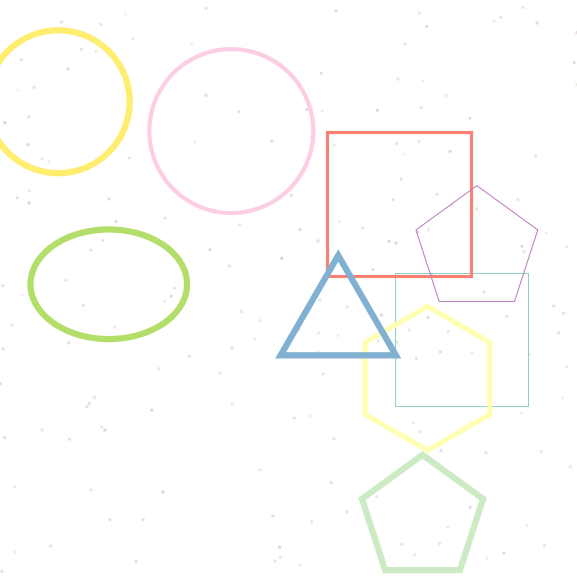[{"shape": "square", "thickness": 0.5, "radius": 0.58, "center": [0.799, 0.411]}, {"shape": "hexagon", "thickness": 2.5, "radius": 0.62, "center": [0.74, 0.344]}, {"shape": "square", "thickness": 1.5, "radius": 0.62, "center": [0.691, 0.645]}, {"shape": "triangle", "thickness": 3, "radius": 0.58, "center": [0.586, 0.441]}, {"shape": "oval", "thickness": 3, "radius": 0.68, "center": [0.188, 0.507]}, {"shape": "circle", "thickness": 2, "radius": 0.71, "center": [0.401, 0.772]}, {"shape": "pentagon", "thickness": 0.5, "radius": 0.55, "center": [0.826, 0.567]}, {"shape": "pentagon", "thickness": 3, "radius": 0.55, "center": [0.732, 0.101]}, {"shape": "circle", "thickness": 3, "radius": 0.62, "center": [0.101, 0.823]}]